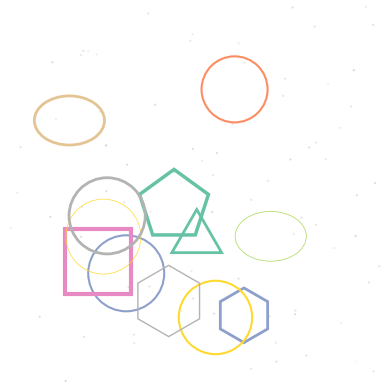[{"shape": "triangle", "thickness": 2, "radius": 0.37, "center": [0.511, 0.381]}, {"shape": "pentagon", "thickness": 2.5, "radius": 0.47, "center": [0.452, 0.466]}, {"shape": "circle", "thickness": 1.5, "radius": 0.43, "center": [0.609, 0.768]}, {"shape": "circle", "thickness": 1.5, "radius": 0.49, "center": [0.328, 0.29]}, {"shape": "hexagon", "thickness": 2, "radius": 0.35, "center": [0.634, 0.181]}, {"shape": "square", "thickness": 3, "radius": 0.43, "center": [0.254, 0.321]}, {"shape": "oval", "thickness": 0.5, "radius": 0.46, "center": [0.703, 0.386]}, {"shape": "circle", "thickness": 1.5, "radius": 0.48, "center": [0.56, 0.175]}, {"shape": "circle", "thickness": 0.5, "radius": 0.49, "center": [0.269, 0.385]}, {"shape": "oval", "thickness": 2, "radius": 0.46, "center": [0.18, 0.687]}, {"shape": "hexagon", "thickness": 1, "radius": 0.46, "center": [0.438, 0.218]}, {"shape": "circle", "thickness": 2, "radius": 0.49, "center": [0.278, 0.439]}]